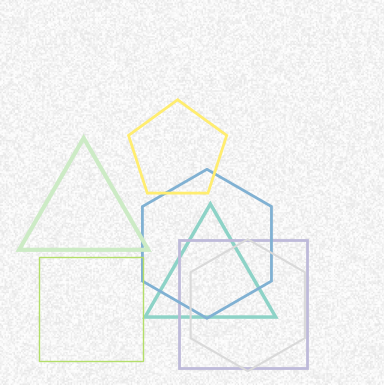[{"shape": "triangle", "thickness": 2.5, "radius": 0.98, "center": [0.546, 0.274]}, {"shape": "square", "thickness": 2, "radius": 0.83, "center": [0.631, 0.211]}, {"shape": "hexagon", "thickness": 2, "radius": 0.97, "center": [0.537, 0.367]}, {"shape": "square", "thickness": 1, "radius": 0.67, "center": [0.236, 0.198]}, {"shape": "hexagon", "thickness": 1.5, "radius": 0.86, "center": [0.643, 0.207]}, {"shape": "triangle", "thickness": 3, "radius": 0.97, "center": [0.217, 0.448]}, {"shape": "pentagon", "thickness": 2, "radius": 0.67, "center": [0.461, 0.607]}]